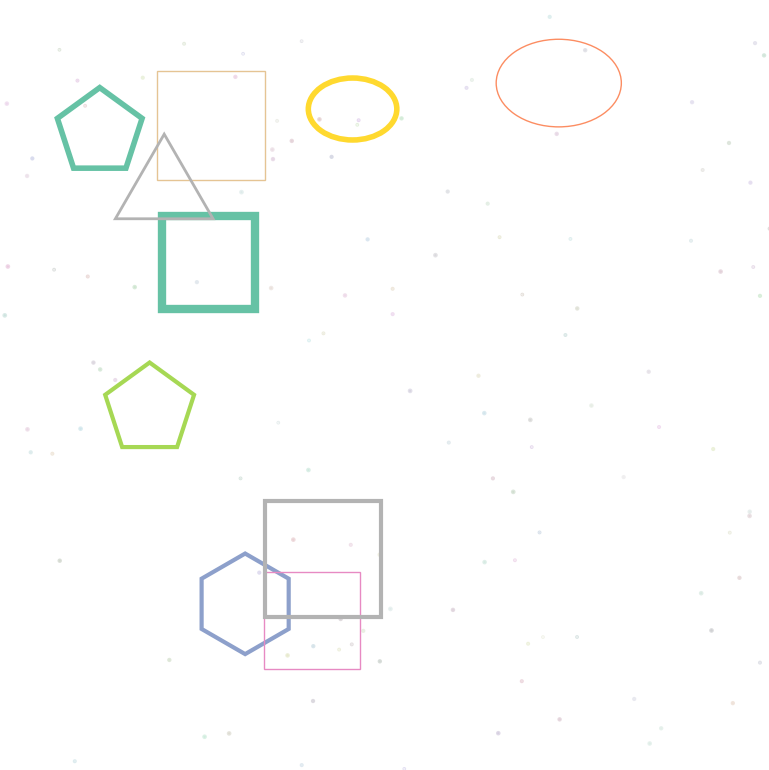[{"shape": "square", "thickness": 3, "radius": 0.3, "center": [0.271, 0.659]}, {"shape": "pentagon", "thickness": 2, "radius": 0.29, "center": [0.13, 0.828]}, {"shape": "oval", "thickness": 0.5, "radius": 0.41, "center": [0.726, 0.892]}, {"shape": "hexagon", "thickness": 1.5, "radius": 0.33, "center": [0.318, 0.216]}, {"shape": "square", "thickness": 0.5, "radius": 0.31, "center": [0.405, 0.194]}, {"shape": "pentagon", "thickness": 1.5, "radius": 0.3, "center": [0.194, 0.468]}, {"shape": "oval", "thickness": 2, "radius": 0.29, "center": [0.458, 0.858]}, {"shape": "square", "thickness": 0.5, "radius": 0.35, "center": [0.274, 0.837]}, {"shape": "triangle", "thickness": 1, "radius": 0.37, "center": [0.213, 0.753]}, {"shape": "square", "thickness": 1.5, "radius": 0.38, "center": [0.42, 0.274]}]